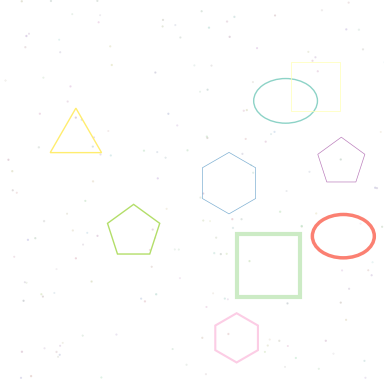[{"shape": "oval", "thickness": 1, "radius": 0.41, "center": [0.742, 0.738]}, {"shape": "square", "thickness": 0.5, "radius": 0.32, "center": [0.819, 0.775]}, {"shape": "oval", "thickness": 2.5, "radius": 0.4, "center": [0.892, 0.387]}, {"shape": "hexagon", "thickness": 0.5, "radius": 0.4, "center": [0.595, 0.524]}, {"shape": "pentagon", "thickness": 1, "radius": 0.36, "center": [0.347, 0.398]}, {"shape": "hexagon", "thickness": 1.5, "radius": 0.32, "center": [0.615, 0.122]}, {"shape": "pentagon", "thickness": 0.5, "radius": 0.32, "center": [0.887, 0.579]}, {"shape": "square", "thickness": 3, "radius": 0.41, "center": [0.697, 0.311]}, {"shape": "triangle", "thickness": 1, "radius": 0.38, "center": [0.197, 0.642]}]